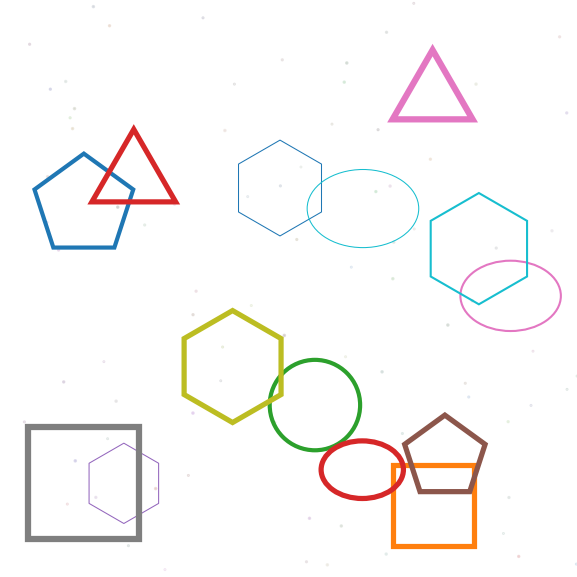[{"shape": "hexagon", "thickness": 0.5, "radius": 0.41, "center": [0.485, 0.674]}, {"shape": "pentagon", "thickness": 2, "radius": 0.45, "center": [0.145, 0.643]}, {"shape": "square", "thickness": 2.5, "radius": 0.35, "center": [0.751, 0.124]}, {"shape": "circle", "thickness": 2, "radius": 0.39, "center": [0.545, 0.298]}, {"shape": "oval", "thickness": 2.5, "radius": 0.36, "center": [0.627, 0.186]}, {"shape": "triangle", "thickness": 2.5, "radius": 0.42, "center": [0.232, 0.691]}, {"shape": "hexagon", "thickness": 0.5, "radius": 0.35, "center": [0.214, 0.162]}, {"shape": "pentagon", "thickness": 2.5, "radius": 0.37, "center": [0.77, 0.207]}, {"shape": "oval", "thickness": 1, "radius": 0.43, "center": [0.884, 0.487]}, {"shape": "triangle", "thickness": 3, "radius": 0.4, "center": [0.749, 0.832]}, {"shape": "square", "thickness": 3, "radius": 0.48, "center": [0.145, 0.163]}, {"shape": "hexagon", "thickness": 2.5, "radius": 0.48, "center": [0.403, 0.364]}, {"shape": "hexagon", "thickness": 1, "radius": 0.48, "center": [0.829, 0.569]}, {"shape": "oval", "thickness": 0.5, "radius": 0.48, "center": [0.628, 0.638]}]